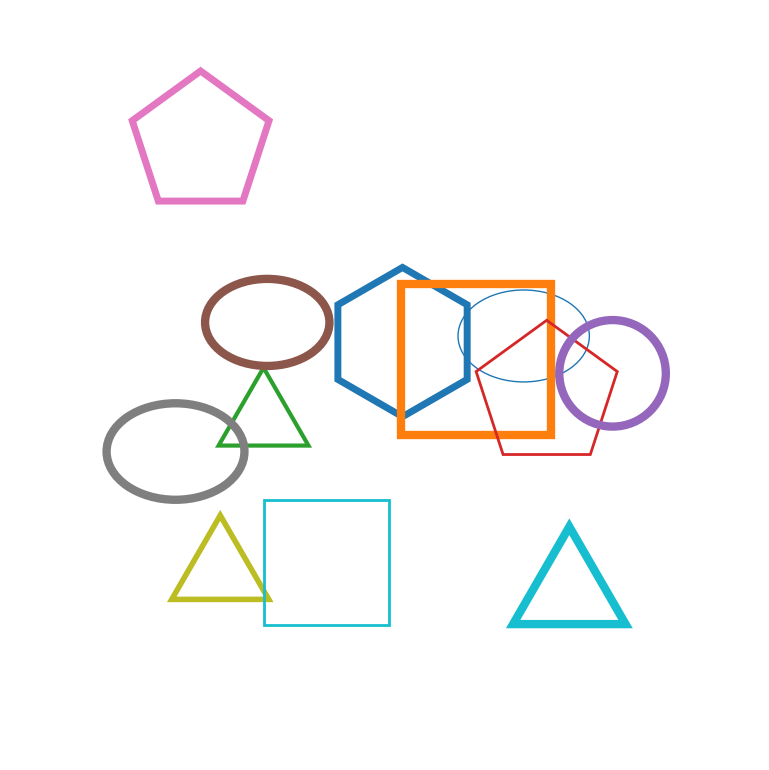[{"shape": "hexagon", "thickness": 2.5, "radius": 0.48, "center": [0.523, 0.556]}, {"shape": "oval", "thickness": 0.5, "radius": 0.43, "center": [0.68, 0.564]}, {"shape": "square", "thickness": 3, "radius": 0.49, "center": [0.618, 0.533]}, {"shape": "triangle", "thickness": 1.5, "radius": 0.34, "center": [0.342, 0.455]}, {"shape": "pentagon", "thickness": 1, "radius": 0.48, "center": [0.71, 0.488]}, {"shape": "circle", "thickness": 3, "radius": 0.35, "center": [0.796, 0.515]}, {"shape": "oval", "thickness": 3, "radius": 0.4, "center": [0.347, 0.581]}, {"shape": "pentagon", "thickness": 2.5, "radius": 0.47, "center": [0.261, 0.814]}, {"shape": "oval", "thickness": 3, "radius": 0.45, "center": [0.228, 0.414]}, {"shape": "triangle", "thickness": 2, "radius": 0.36, "center": [0.286, 0.258]}, {"shape": "triangle", "thickness": 3, "radius": 0.42, "center": [0.739, 0.232]}, {"shape": "square", "thickness": 1, "radius": 0.41, "center": [0.424, 0.27]}]